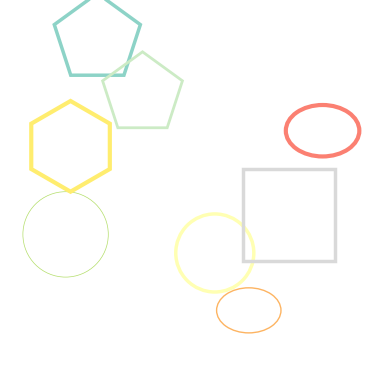[{"shape": "pentagon", "thickness": 2.5, "radius": 0.59, "center": [0.253, 0.9]}, {"shape": "circle", "thickness": 2.5, "radius": 0.51, "center": [0.558, 0.343]}, {"shape": "oval", "thickness": 3, "radius": 0.48, "center": [0.838, 0.66]}, {"shape": "oval", "thickness": 1, "radius": 0.42, "center": [0.646, 0.194]}, {"shape": "circle", "thickness": 0.5, "radius": 0.55, "center": [0.17, 0.391]}, {"shape": "square", "thickness": 2.5, "radius": 0.6, "center": [0.75, 0.44]}, {"shape": "pentagon", "thickness": 2, "radius": 0.55, "center": [0.37, 0.756]}, {"shape": "hexagon", "thickness": 3, "radius": 0.59, "center": [0.183, 0.62]}]